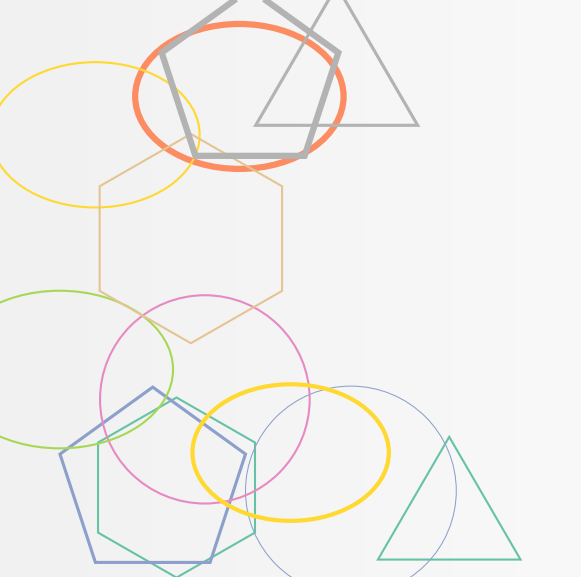[{"shape": "hexagon", "thickness": 1, "radius": 0.78, "center": [0.304, 0.155]}, {"shape": "triangle", "thickness": 1, "radius": 0.71, "center": [0.773, 0.101]}, {"shape": "oval", "thickness": 3, "radius": 0.9, "center": [0.412, 0.832]}, {"shape": "circle", "thickness": 0.5, "radius": 0.91, "center": [0.604, 0.149]}, {"shape": "pentagon", "thickness": 1.5, "radius": 0.84, "center": [0.263, 0.161]}, {"shape": "circle", "thickness": 1, "radius": 0.9, "center": [0.352, 0.308]}, {"shape": "oval", "thickness": 1, "radius": 0.97, "center": [0.103, 0.359]}, {"shape": "oval", "thickness": 1, "radius": 0.9, "center": [0.164, 0.766]}, {"shape": "oval", "thickness": 2, "radius": 0.84, "center": [0.5, 0.215]}, {"shape": "hexagon", "thickness": 1, "radius": 0.91, "center": [0.328, 0.586]}, {"shape": "pentagon", "thickness": 3, "radius": 0.8, "center": [0.43, 0.859]}, {"shape": "triangle", "thickness": 1.5, "radius": 0.8, "center": [0.579, 0.863]}]